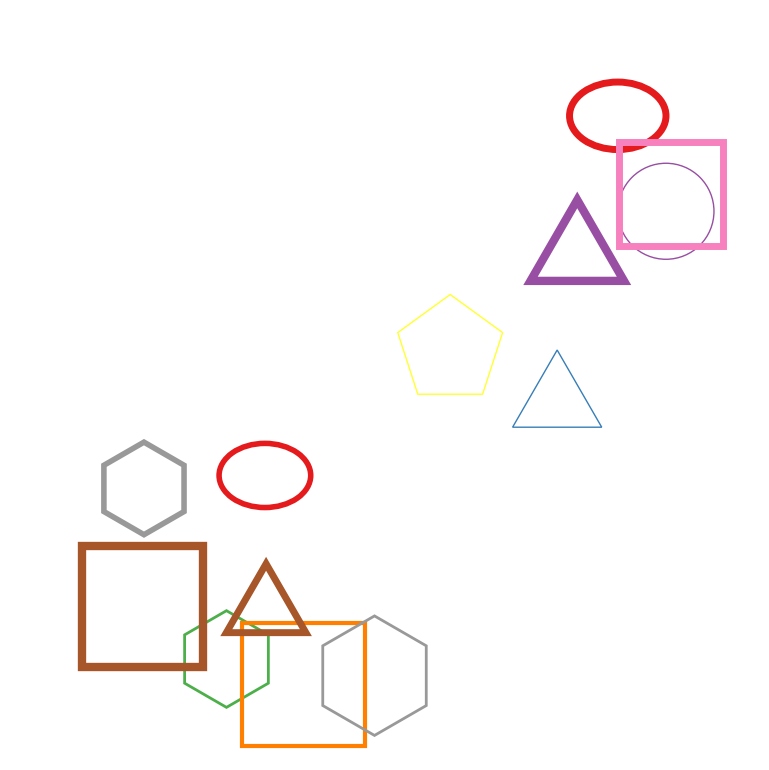[{"shape": "oval", "thickness": 2, "radius": 0.3, "center": [0.344, 0.383]}, {"shape": "oval", "thickness": 2.5, "radius": 0.31, "center": [0.802, 0.85]}, {"shape": "triangle", "thickness": 0.5, "radius": 0.33, "center": [0.724, 0.479]}, {"shape": "hexagon", "thickness": 1, "radius": 0.31, "center": [0.294, 0.144]}, {"shape": "triangle", "thickness": 3, "radius": 0.35, "center": [0.75, 0.67]}, {"shape": "circle", "thickness": 0.5, "radius": 0.31, "center": [0.865, 0.726]}, {"shape": "square", "thickness": 1.5, "radius": 0.4, "center": [0.394, 0.111]}, {"shape": "pentagon", "thickness": 0.5, "radius": 0.36, "center": [0.585, 0.546]}, {"shape": "square", "thickness": 3, "radius": 0.39, "center": [0.186, 0.213]}, {"shape": "triangle", "thickness": 2.5, "radius": 0.3, "center": [0.346, 0.208]}, {"shape": "square", "thickness": 2.5, "radius": 0.34, "center": [0.872, 0.748]}, {"shape": "hexagon", "thickness": 1, "radius": 0.39, "center": [0.486, 0.122]}, {"shape": "hexagon", "thickness": 2, "radius": 0.3, "center": [0.187, 0.366]}]